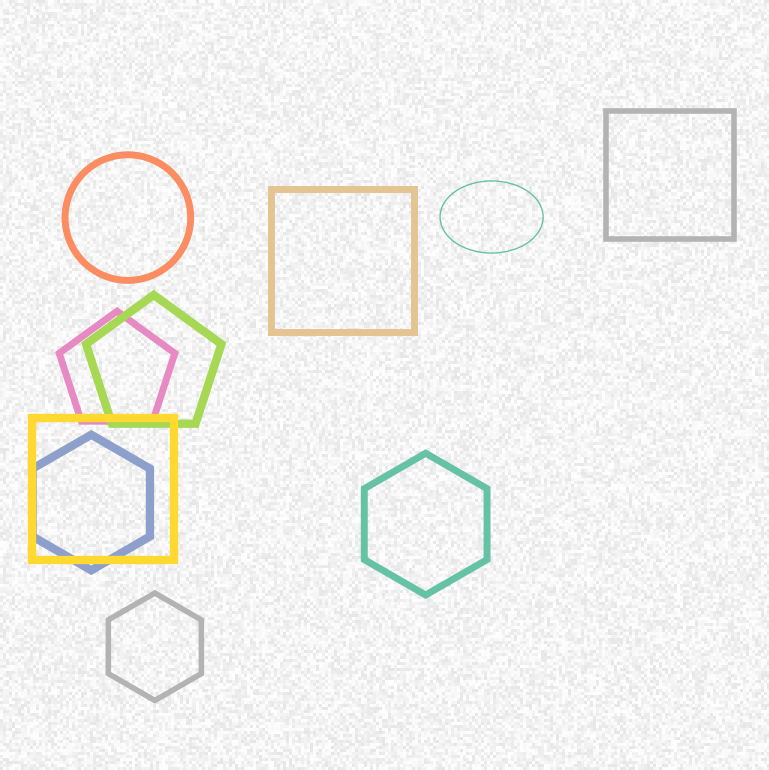[{"shape": "hexagon", "thickness": 2.5, "radius": 0.46, "center": [0.553, 0.319]}, {"shape": "oval", "thickness": 0.5, "radius": 0.33, "center": [0.638, 0.718]}, {"shape": "circle", "thickness": 2.5, "radius": 0.41, "center": [0.166, 0.717]}, {"shape": "hexagon", "thickness": 3, "radius": 0.44, "center": [0.119, 0.347]}, {"shape": "pentagon", "thickness": 2.5, "radius": 0.39, "center": [0.152, 0.517]}, {"shape": "pentagon", "thickness": 3, "radius": 0.46, "center": [0.2, 0.525]}, {"shape": "square", "thickness": 3, "radius": 0.46, "center": [0.133, 0.365]}, {"shape": "square", "thickness": 2.5, "radius": 0.46, "center": [0.445, 0.661]}, {"shape": "square", "thickness": 2, "radius": 0.42, "center": [0.87, 0.773]}, {"shape": "hexagon", "thickness": 2, "radius": 0.35, "center": [0.201, 0.16]}]